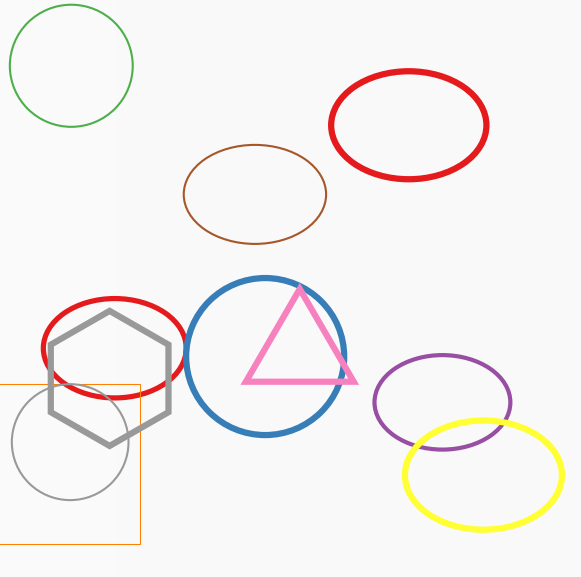[{"shape": "oval", "thickness": 3, "radius": 0.67, "center": [0.703, 0.782]}, {"shape": "oval", "thickness": 2.5, "radius": 0.61, "center": [0.197, 0.396]}, {"shape": "circle", "thickness": 3, "radius": 0.68, "center": [0.456, 0.382]}, {"shape": "circle", "thickness": 1, "radius": 0.53, "center": [0.123, 0.885]}, {"shape": "oval", "thickness": 2, "radius": 0.58, "center": [0.761, 0.302]}, {"shape": "square", "thickness": 0.5, "radius": 0.69, "center": [0.103, 0.195]}, {"shape": "oval", "thickness": 3, "radius": 0.68, "center": [0.832, 0.176]}, {"shape": "oval", "thickness": 1, "radius": 0.61, "center": [0.439, 0.663]}, {"shape": "triangle", "thickness": 3, "radius": 0.54, "center": [0.516, 0.392]}, {"shape": "circle", "thickness": 1, "radius": 0.5, "center": [0.121, 0.234]}, {"shape": "hexagon", "thickness": 3, "radius": 0.58, "center": [0.189, 0.344]}]